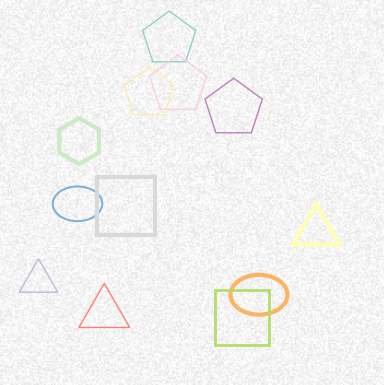[{"shape": "pentagon", "thickness": 1, "radius": 0.36, "center": [0.439, 0.899]}, {"shape": "triangle", "thickness": 3, "radius": 0.35, "center": [0.821, 0.4]}, {"shape": "triangle", "thickness": 1, "radius": 0.29, "center": [0.1, 0.27]}, {"shape": "triangle", "thickness": 1, "radius": 0.38, "center": [0.271, 0.187]}, {"shape": "oval", "thickness": 1.5, "radius": 0.32, "center": [0.201, 0.471]}, {"shape": "oval", "thickness": 3, "radius": 0.37, "center": [0.673, 0.234]}, {"shape": "square", "thickness": 2, "radius": 0.35, "center": [0.628, 0.176]}, {"shape": "pentagon", "thickness": 1, "radius": 0.39, "center": [0.463, 0.779]}, {"shape": "square", "thickness": 3, "radius": 0.38, "center": [0.328, 0.466]}, {"shape": "pentagon", "thickness": 1, "radius": 0.39, "center": [0.607, 0.718]}, {"shape": "hexagon", "thickness": 3, "radius": 0.3, "center": [0.206, 0.634]}, {"shape": "pentagon", "thickness": 0.5, "radius": 0.34, "center": [0.387, 0.757]}]